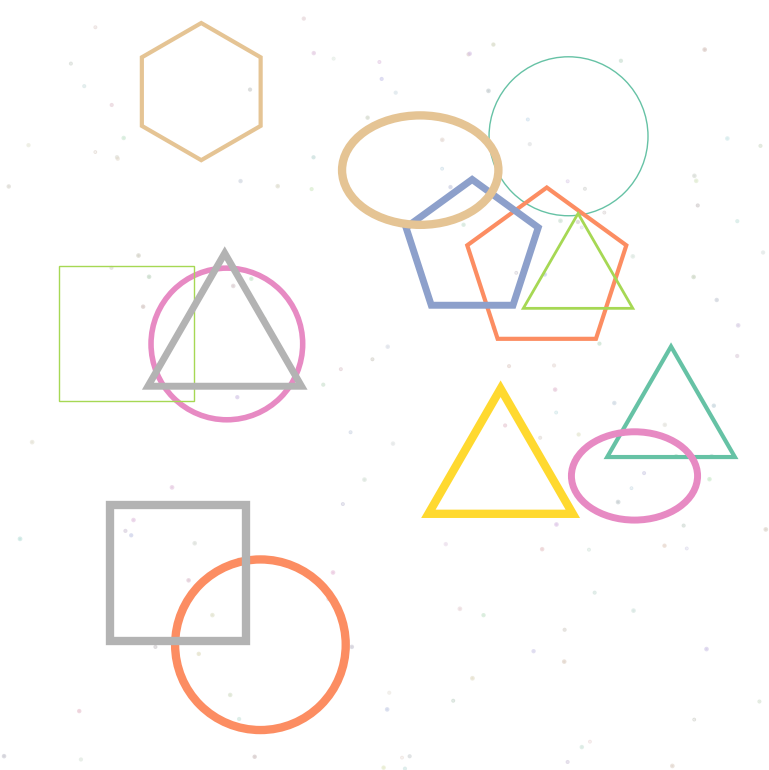[{"shape": "circle", "thickness": 0.5, "radius": 0.52, "center": [0.738, 0.823]}, {"shape": "triangle", "thickness": 1.5, "radius": 0.48, "center": [0.871, 0.454]}, {"shape": "circle", "thickness": 3, "radius": 0.55, "center": [0.338, 0.163]}, {"shape": "pentagon", "thickness": 1.5, "radius": 0.54, "center": [0.71, 0.648]}, {"shape": "pentagon", "thickness": 2.5, "radius": 0.45, "center": [0.613, 0.677]}, {"shape": "circle", "thickness": 2, "radius": 0.49, "center": [0.295, 0.553]}, {"shape": "oval", "thickness": 2.5, "radius": 0.41, "center": [0.824, 0.382]}, {"shape": "square", "thickness": 0.5, "radius": 0.44, "center": [0.164, 0.567]}, {"shape": "triangle", "thickness": 1, "radius": 0.41, "center": [0.751, 0.641]}, {"shape": "triangle", "thickness": 3, "radius": 0.54, "center": [0.65, 0.387]}, {"shape": "oval", "thickness": 3, "radius": 0.51, "center": [0.546, 0.779]}, {"shape": "hexagon", "thickness": 1.5, "radius": 0.45, "center": [0.261, 0.881]}, {"shape": "square", "thickness": 3, "radius": 0.44, "center": [0.231, 0.255]}, {"shape": "triangle", "thickness": 2.5, "radius": 0.58, "center": [0.292, 0.556]}]